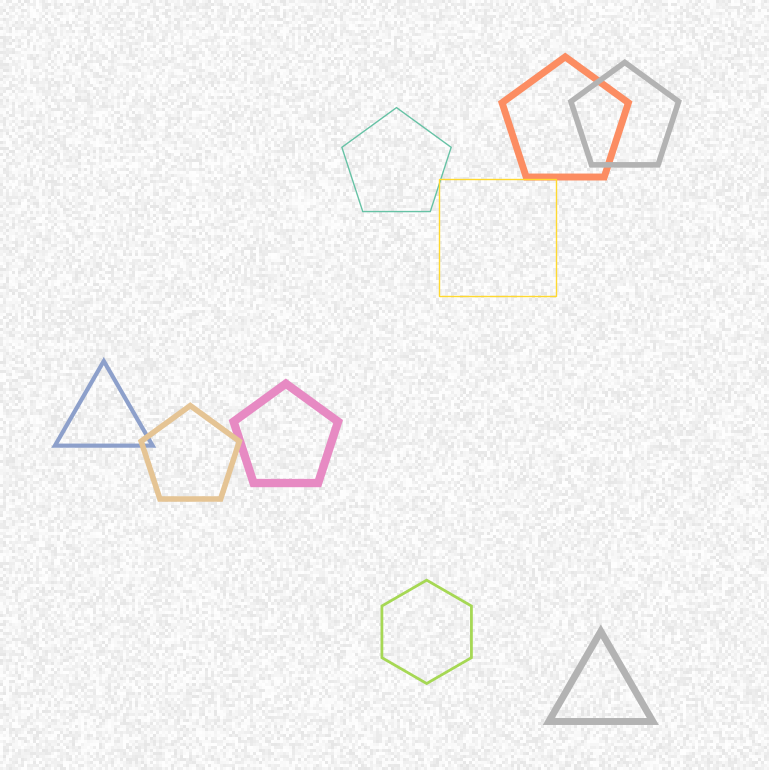[{"shape": "pentagon", "thickness": 0.5, "radius": 0.37, "center": [0.515, 0.786]}, {"shape": "pentagon", "thickness": 2.5, "radius": 0.43, "center": [0.734, 0.84]}, {"shape": "triangle", "thickness": 1.5, "radius": 0.37, "center": [0.135, 0.458]}, {"shape": "pentagon", "thickness": 3, "radius": 0.36, "center": [0.371, 0.43]}, {"shape": "hexagon", "thickness": 1, "radius": 0.34, "center": [0.554, 0.179]}, {"shape": "square", "thickness": 0.5, "radius": 0.38, "center": [0.647, 0.691]}, {"shape": "pentagon", "thickness": 2, "radius": 0.34, "center": [0.247, 0.406]}, {"shape": "pentagon", "thickness": 2, "radius": 0.37, "center": [0.811, 0.845]}, {"shape": "triangle", "thickness": 2.5, "radius": 0.39, "center": [0.78, 0.102]}]